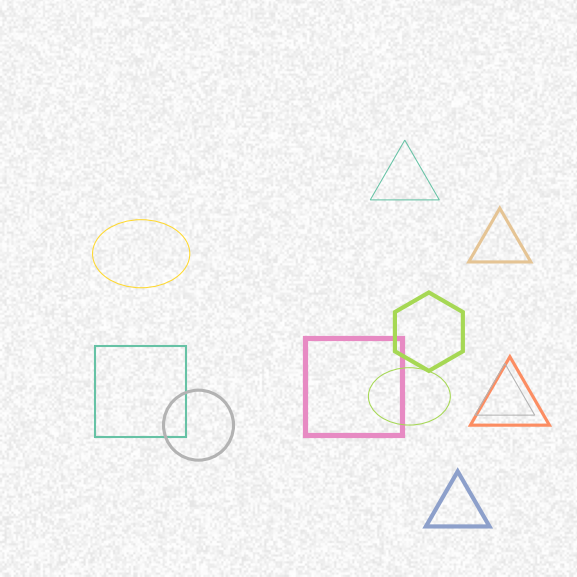[{"shape": "triangle", "thickness": 0.5, "radius": 0.34, "center": [0.701, 0.688]}, {"shape": "square", "thickness": 1, "radius": 0.39, "center": [0.243, 0.322]}, {"shape": "triangle", "thickness": 1.5, "radius": 0.39, "center": [0.883, 0.302]}, {"shape": "triangle", "thickness": 2, "radius": 0.32, "center": [0.793, 0.119]}, {"shape": "square", "thickness": 2.5, "radius": 0.42, "center": [0.612, 0.33]}, {"shape": "hexagon", "thickness": 2, "radius": 0.34, "center": [0.743, 0.425]}, {"shape": "oval", "thickness": 0.5, "radius": 0.35, "center": [0.709, 0.313]}, {"shape": "oval", "thickness": 0.5, "radius": 0.42, "center": [0.244, 0.56]}, {"shape": "triangle", "thickness": 1.5, "radius": 0.31, "center": [0.865, 0.577]}, {"shape": "triangle", "thickness": 0.5, "radius": 0.3, "center": [0.874, 0.31]}, {"shape": "circle", "thickness": 1.5, "radius": 0.3, "center": [0.344, 0.263]}]